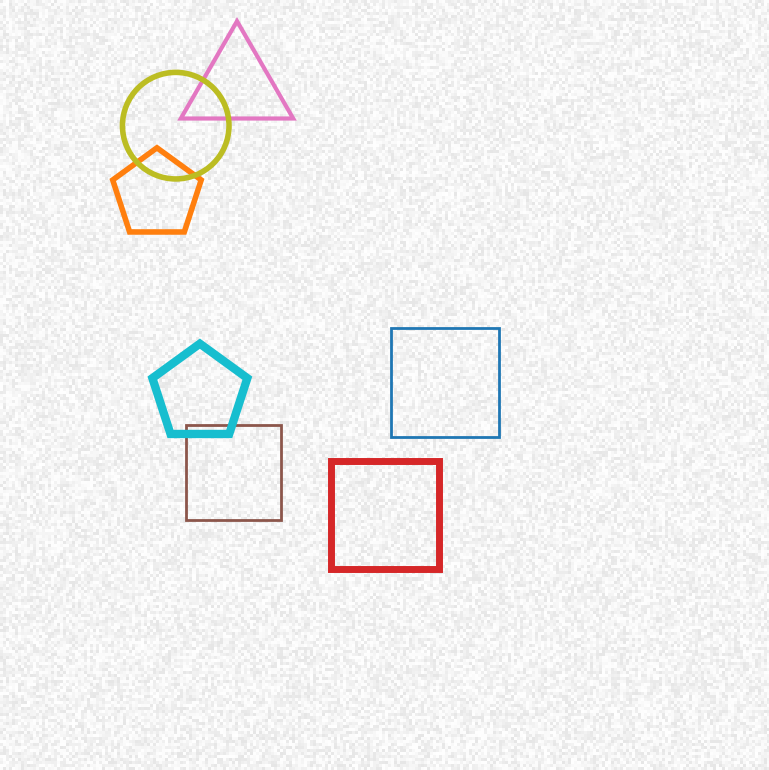[{"shape": "square", "thickness": 1, "radius": 0.35, "center": [0.578, 0.503]}, {"shape": "pentagon", "thickness": 2, "radius": 0.3, "center": [0.204, 0.748]}, {"shape": "square", "thickness": 2.5, "radius": 0.35, "center": [0.5, 0.331]}, {"shape": "square", "thickness": 1, "radius": 0.31, "center": [0.303, 0.387]}, {"shape": "triangle", "thickness": 1.5, "radius": 0.42, "center": [0.308, 0.888]}, {"shape": "circle", "thickness": 2, "radius": 0.35, "center": [0.228, 0.837]}, {"shape": "pentagon", "thickness": 3, "radius": 0.32, "center": [0.26, 0.489]}]